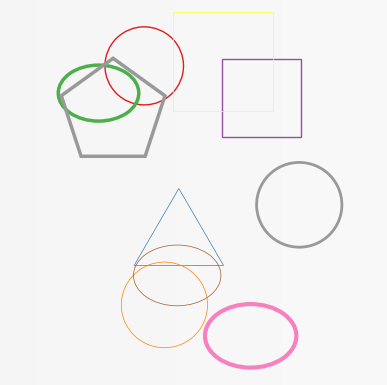[{"shape": "circle", "thickness": 1, "radius": 0.51, "center": [0.372, 0.829]}, {"shape": "triangle", "thickness": 0.5, "radius": 0.67, "center": [0.462, 0.377]}, {"shape": "oval", "thickness": 2.5, "radius": 0.52, "center": [0.254, 0.758]}, {"shape": "square", "thickness": 1, "radius": 0.51, "center": [0.674, 0.745]}, {"shape": "circle", "thickness": 0.5, "radius": 0.56, "center": [0.424, 0.208]}, {"shape": "square", "thickness": 0.5, "radius": 0.64, "center": [0.575, 0.84]}, {"shape": "oval", "thickness": 0.5, "radius": 0.56, "center": [0.457, 0.285]}, {"shape": "oval", "thickness": 3, "radius": 0.59, "center": [0.647, 0.128]}, {"shape": "pentagon", "thickness": 2.5, "radius": 0.7, "center": [0.292, 0.708]}, {"shape": "circle", "thickness": 2, "radius": 0.55, "center": [0.772, 0.468]}]